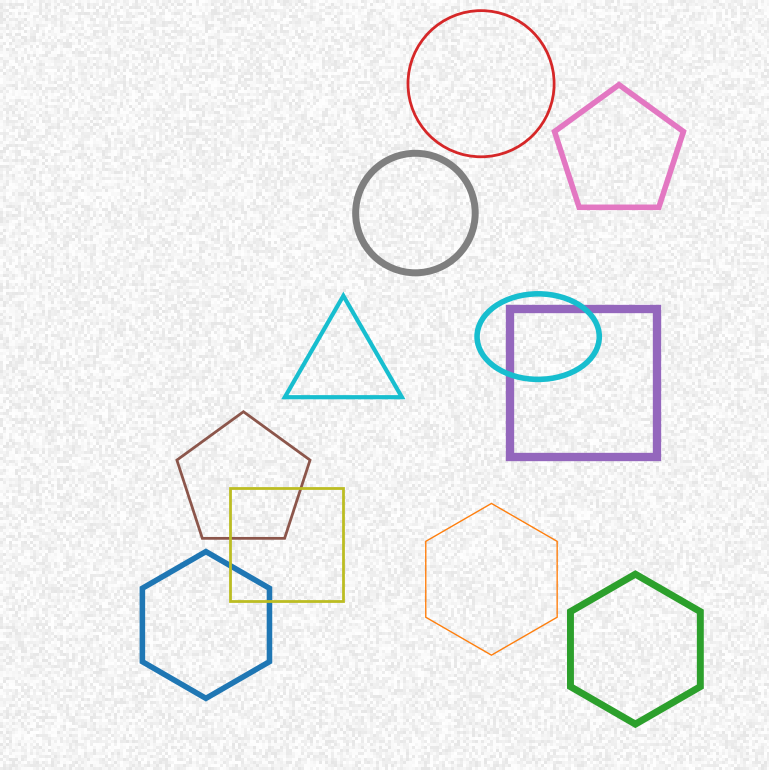[{"shape": "hexagon", "thickness": 2, "radius": 0.48, "center": [0.267, 0.188]}, {"shape": "hexagon", "thickness": 0.5, "radius": 0.49, "center": [0.638, 0.248]}, {"shape": "hexagon", "thickness": 2.5, "radius": 0.49, "center": [0.825, 0.157]}, {"shape": "circle", "thickness": 1, "radius": 0.47, "center": [0.625, 0.891]}, {"shape": "square", "thickness": 3, "radius": 0.48, "center": [0.758, 0.502]}, {"shape": "pentagon", "thickness": 1, "radius": 0.45, "center": [0.316, 0.374]}, {"shape": "pentagon", "thickness": 2, "radius": 0.44, "center": [0.804, 0.802]}, {"shape": "circle", "thickness": 2.5, "radius": 0.39, "center": [0.54, 0.723]}, {"shape": "square", "thickness": 1, "radius": 0.37, "center": [0.372, 0.293]}, {"shape": "triangle", "thickness": 1.5, "radius": 0.44, "center": [0.446, 0.528]}, {"shape": "oval", "thickness": 2, "radius": 0.4, "center": [0.699, 0.563]}]